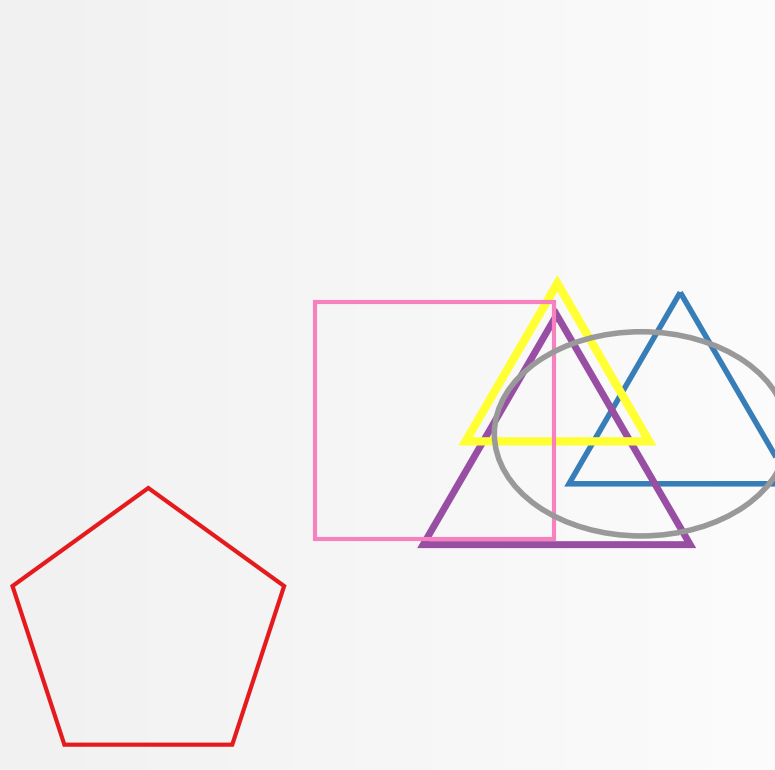[{"shape": "pentagon", "thickness": 1.5, "radius": 0.92, "center": [0.191, 0.182]}, {"shape": "triangle", "thickness": 2, "radius": 0.83, "center": [0.878, 0.455]}, {"shape": "triangle", "thickness": 2.5, "radius": 0.99, "center": [0.718, 0.392]}, {"shape": "triangle", "thickness": 3, "radius": 0.68, "center": [0.719, 0.495]}, {"shape": "square", "thickness": 1.5, "radius": 0.77, "center": [0.561, 0.454]}, {"shape": "oval", "thickness": 2, "radius": 0.95, "center": [0.827, 0.437]}]